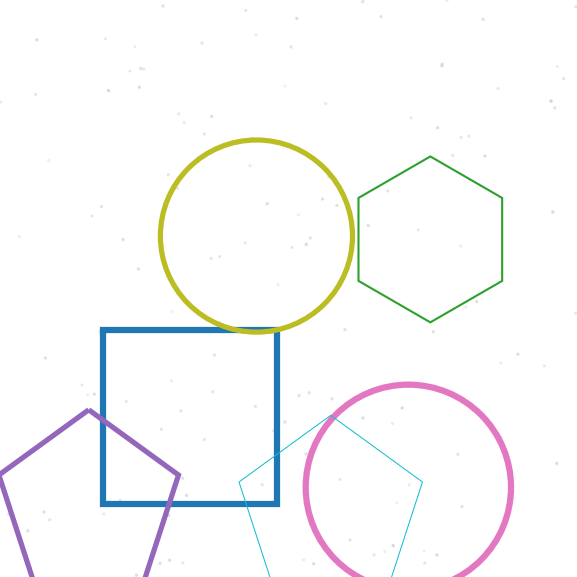[{"shape": "square", "thickness": 3, "radius": 0.75, "center": [0.329, 0.278]}, {"shape": "hexagon", "thickness": 1, "radius": 0.72, "center": [0.745, 0.585]}, {"shape": "pentagon", "thickness": 2.5, "radius": 0.82, "center": [0.154, 0.126]}, {"shape": "circle", "thickness": 3, "radius": 0.89, "center": [0.707, 0.155]}, {"shape": "circle", "thickness": 2.5, "radius": 0.83, "center": [0.444, 0.59]}, {"shape": "pentagon", "thickness": 0.5, "radius": 0.84, "center": [0.573, 0.113]}]